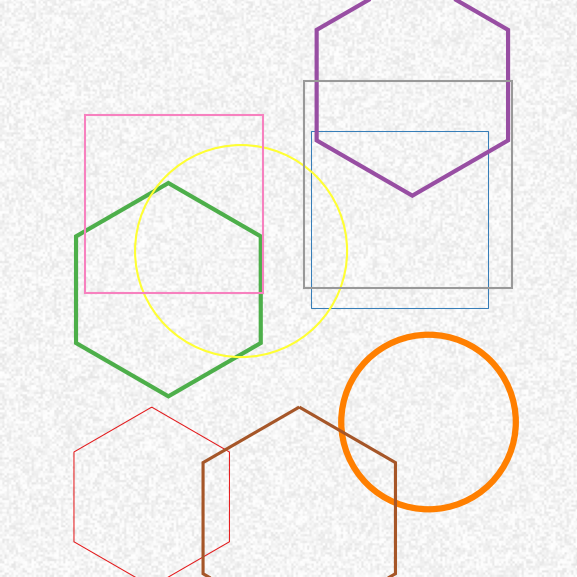[{"shape": "hexagon", "thickness": 0.5, "radius": 0.78, "center": [0.263, 0.139]}, {"shape": "square", "thickness": 0.5, "radius": 0.77, "center": [0.692, 0.619]}, {"shape": "hexagon", "thickness": 2, "radius": 0.92, "center": [0.292, 0.498]}, {"shape": "hexagon", "thickness": 2, "radius": 0.96, "center": [0.714, 0.852]}, {"shape": "circle", "thickness": 3, "radius": 0.76, "center": [0.742, 0.268]}, {"shape": "circle", "thickness": 1, "radius": 0.92, "center": [0.417, 0.564]}, {"shape": "hexagon", "thickness": 1.5, "radius": 0.96, "center": [0.518, 0.102]}, {"shape": "square", "thickness": 1, "radius": 0.77, "center": [0.301, 0.646]}, {"shape": "square", "thickness": 1, "radius": 0.9, "center": [0.706, 0.68]}]